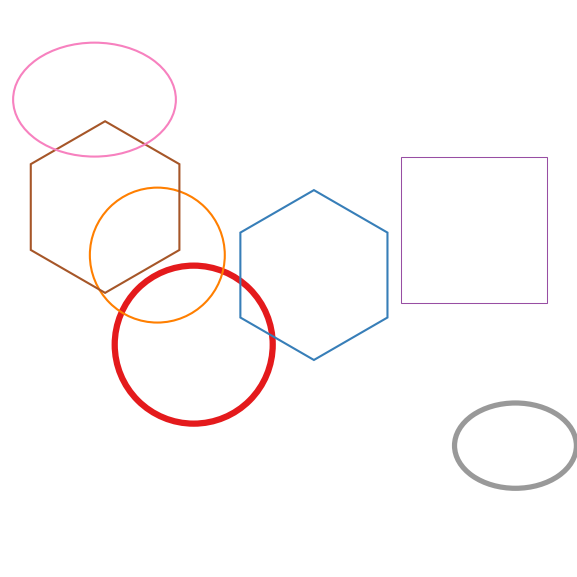[{"shape": "circle", "thickness": 3, "radius": 0.68, "center": [0.335, 0.402]}, {"shape": "hexagon", "thickness": 1, "radius": 0.74, "center": [0.544, 0.523]}, {"shape": "square", "thickness": 0.5, "radius": 0.63, "center": [0.821, 0.601]}, {"shape": "circle", "thickness": 1, "radius": 0.58, "center": [0.272, 0.557]}, {"shape": "hexagon", "thickness": 1, "radius": 0.74, "center": [0.182, 0.641]}, {"shape": "oval", "thickness": 1, "radius": 0.7, "center": [0.164, 0.827]}, {"shape": "oval", "thickness": 2.5, "radius": 0.53, "center": [0.893, 0.227]}]